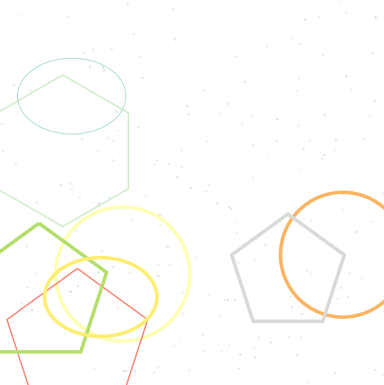[{"shape": "oval", "thickness": 0.5, "radius": 0.7, "center": [0.186, 0.75]}, {"shape": "circle", "thickness": 2.5, "radius": 0.87, "center": [0.319, 0.288]}, {"shape": "pentagon", "thickness": 1, "radius": 0.96, "center": [0.201, 0.11]}, {"shape": "circle", "thickness": 2.5, "radius": 0.81, "center": [0.891, 0.338]}, {"shape": "pentagon", "thickness": 2.5, "radius": 0.92, "center": [0.101, 0.235]}, {"shape": "pentagon", "thickness": 2.5, "radius": 0.77, "center": [0.748, 0.29]}, {"shape": "hexagon", "thickness": 1, "radius": 0.98, "center": [0.163, 0.608]}, {"shape": "oval", "thickness": 2.5, "radius": 0.73, "center": [0.262, 0.229]}]